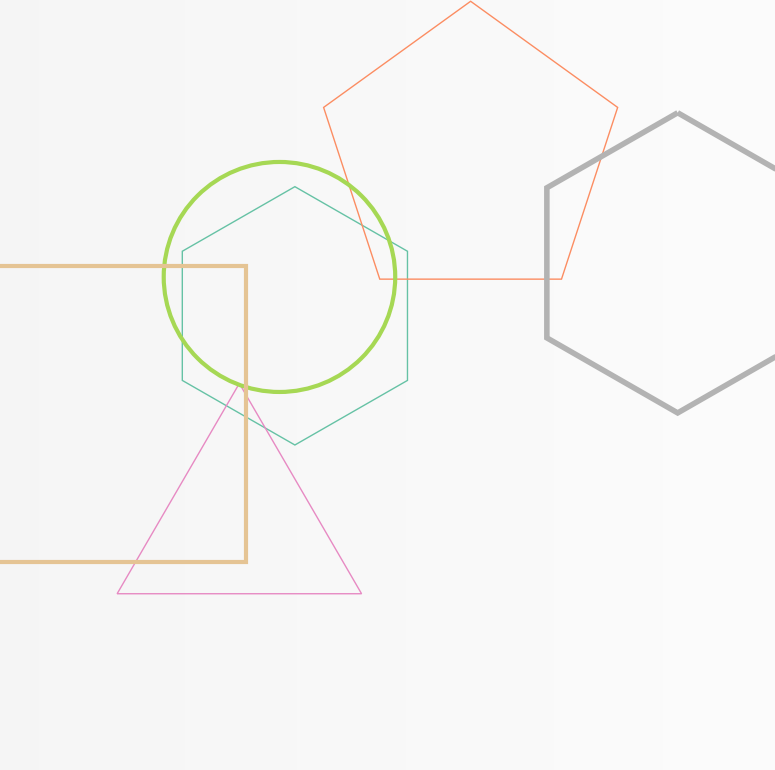[{"shape": "hexagon", "thickness": 0.5, "radius": 0.84, "center": [0.38, 0.59]}, {"shape": "pentagon", "thickness": 0.5, "radius": 1.0, "center": [0.607, 0.799]}, {"shape": "triangle", "thickness": 0.5, "radius": 0.91, "center": [0.309, 0.32]}, {"shape": "circle", "thickness": 1.5, "radius": 0.75, "center": [0.361, 0.64]}, {"shape": "square", "thickness": 1.5, "radius": 0.96, "center": [0.125, 0.463]}, {"shape": "hexagon", "thickness": 2, "radius": 0.97, "center": [0.874, 0.659]}]